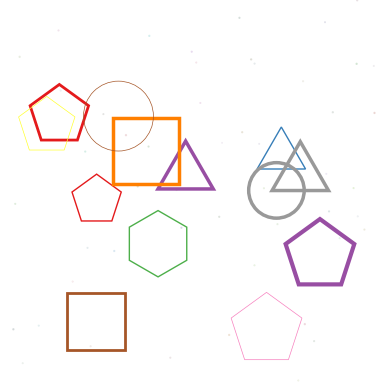[{"shape": "pentagon", "thickness": 1, "radius": 0.34, "center": [0.251, 0.48]}, {"shape": "pentagon", "thickness": 2, "radius": 0.4, "center": [0.154, 0.701]}, {"shape": "triangle", "thickness": 1, "radius": 0.36, "center": [0.731, 0.597]}, {"shape": "hexagon", "thickness": 1, "radius": 0.43, "center": [0.411, 0.367]}, {"shape": "pentagon", "thickness": 3, "radius": 0.47, "center": [0.831, 0.337]}, {"shape": "triangle", "thickness": 2.5, "radius": 0.41, "center": [0.482, 0.551]}, {"shape": "square", "thickness": 2.5, "radius": 0.43, "center": [0.379, 0.607]}, {"shape": "pentagon", "thickness": 0.5, "radius": 0.38, "center": [0.122, 0.673]}, {"shape": "circle", "thickness": 0.5, "radius": 0.45, "center": [0.308, 0.698]}, {"shape": "square", "thickness": 2, "radius": 0.37, "center": [0.249, 0.165]}, {"shape": "pentagon", "thickness": 0.5, "radius": 0.48, "center": [0.692, 0.144]}, {"shape": "circle", "thickness": 2.5, "radius": 0.36, "center": [0.718, 0.505]}, {"shape": "triangle", "thickness": 2.5, "radius": 0.42, "center": [0.78, 0.547]}]